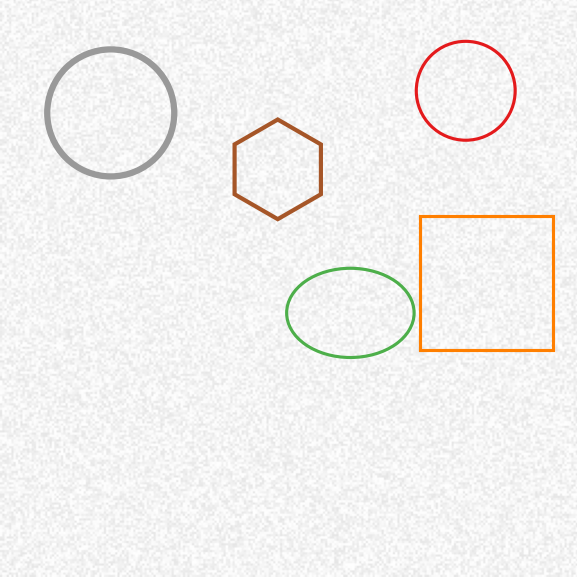[{"shape": "circle", "thickness": 1.5, "radius": 0.43, "center": [0.806, 0.842]}, {"shape": "oval", "thickness": 1.5, "radius": 0.55, "center": [0.607, 0.457]}, {"shape": "square", "thickness": 1.5, "radius": 0.58, "center": [0.842, 0.509]}, {"shape": "hexagon", "thickness": 2, "radius": 0.43, "center": [0.481, 0.706]}, {"shape": "circle", "thickness": 3, "radius": 0.55, "center": [0.192, 0.804]}]